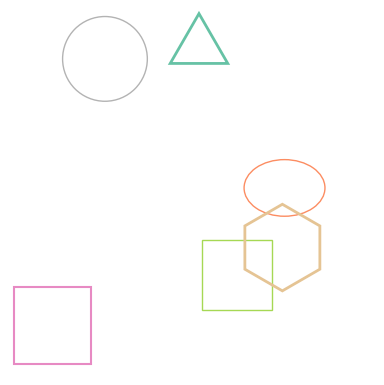[{"shape": "triangle", "thickness": 2, "radius": 0.43, "center": [0.517, 0.878]}, {"shape": "oval", "thickness": 1, "radius": 0.53, "center": [0.739, 0.512]}, {"shape": "square", "thickness": 1.5, "radius": 0.5, "center": [0.135, 0.154]}, {"shape": "square", "thickness": 1, "radius": 0.45, "center": [0.616, 0.286]}, {"shape": "hexagon", "thickness": 2, "radius": 0.56, "center": [0.733, 0.357]}, {"shape": "circle", "thickness": 1, "radius": 0.55, "center": [0.273, 0.847]}]